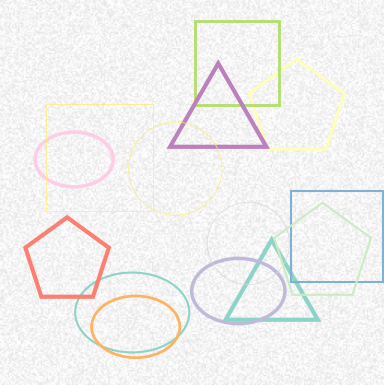[{"shape": "triangle", "thickness": 3, "radius": 0.69, "center": [0.706, 0.239]}, {"shape": "oval", "thickness": 1.5, "radius": 0.74, "center": [0.343, 0.188]}, {"shape": "pentagon", "thickness": 2, "radius": 0.65, "center": [0.771, 0.717]}, {"shape": "oval", "thickness": 2.5, "radius": 0.61, "center": [0.619, 0.244]}, {"shape": "pentagon", "thickness": 3, "radius": 0.57, "center": [0.174, 0.321]}, {"shape": "square", "thickness": 1.5, "radius": 0.59, "center": [0.875, 0.385]}, {"shape": "oval", "thickness": 2, "radius": 0.57, "center": [0.352, 0.151]}, {"shape": "square", "thickness": 2, "radius": 0.55, "center": [0.616, 0.838]}, {"shape": "oval", "thickness": 2.5, "radius": 0.51, "center": [0.193, 0.586]}, {"shape": "circle", "thickness": 0.5, "radius": 0.53, "center": [0.645, 0.368]}, {"shape": "triangle", "thickness": 3, "radius": 0.72, "center": [0.567, 0.691]}, {"shape": "pentagon", "thickness": 1.5, "radius": 0.66, "center": [0.838, 0.341]}, {"shape": "square", "thickness": 0.5, "radius": 0.7, "center": [0.258, 0.591]}, {"shape": "circle", "thickness": 0.5, "radius": 0.61, "center": [0.455, 0.562]}]